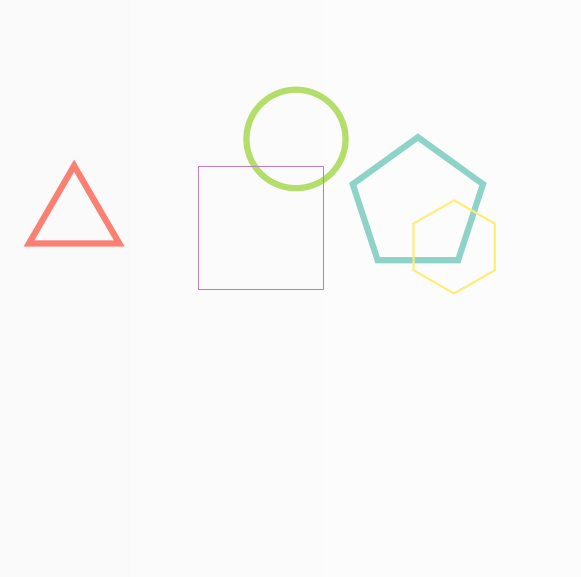[{"shape": "pentagon", "thickness": 3, "radius": 0.59, "center": [0.719, 0.644]}, {"shape": "triangle", "thickness": 3, "radius": 0.45, "center": [0.128, 0.622]}, {"shape": "circle", "thickness": 3, "radius": 0.43, "center": [0.509, 0.759]}, {"shape": "square", "thickness": 0.5, "radius": 0.54, "center": [0.448, 0.605]}, {"shape": "hexagon", "thickness": 1, "radius": 0.4, "center": [0.781, 0.572]}]